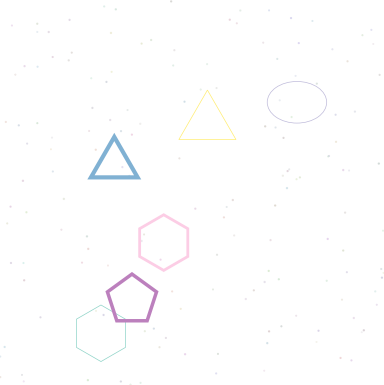[{"shape": "hexagon", "thickness": 0.5, "radius": 0.37, "center": [0.262, 0.134]}, {"shape": "oval", "thickness": 0.5, "radius": 0.39, "center": [0.771, 0.734]}, {"shape": "triangle", "thickness": 3, "radius": 0.35, "center": [0.297, 0.574]}, {"shape": "hexagon", "thickness": 2, "radius": 0.36, "center": [0.425, 0.37]}, {"shape": "pentagon", "thickness": 2.5, "radius": 0.34, "center": [0.343, 0.221]}, {"shape": "triangle", "thickness": 0.5, "radius": 0.43, "center": [0.539, 0.68]}]